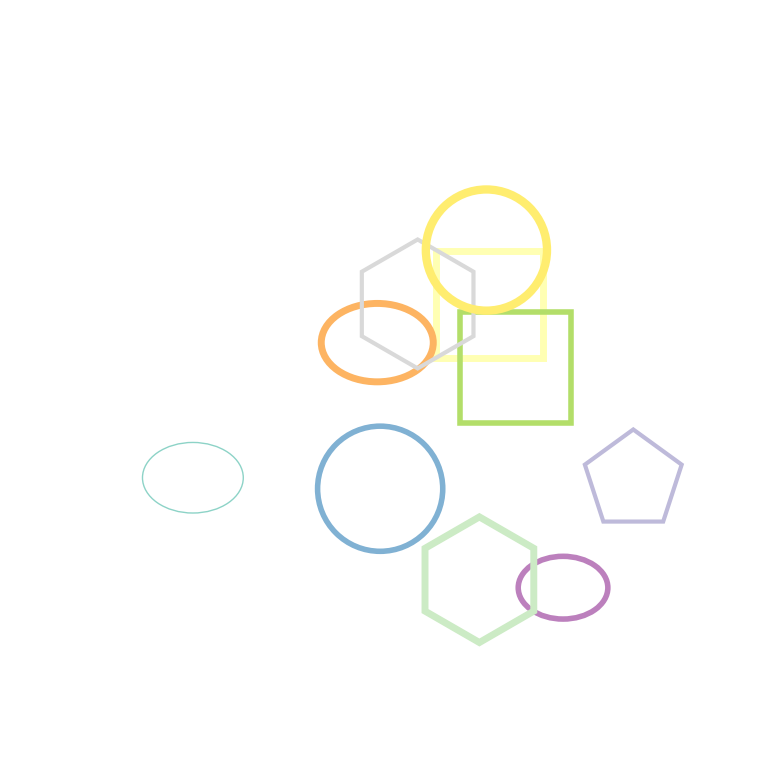[{"shape": "oval", "thickness": 0.5, "radius": 0.33, "center": [0.25, 0.38]}, {"shape": "square", "thickness": 2.5, "radius": 0.35, "center": [0.636, 0.605]}, {"shape": "pentagon", "thickness": 1.5, "radius": 0.33, "center": [0.822, 0.376]}, {"shape": "circle", "thickness": 2, "radius": 0.41, "center": [0.494, 0.365]}, {"shape": "oval", "thickness": 2.5, "radius": 0.36, "center": [0.49, 0.555]}, {"shape": "square", "thickness": 2, "radius": 0.36, "center": [0.67, 0.522]}, {"shape": "hexagon", "thickness": 1.5, "radius": 0.42, "center": [0.542, 0.605]}, {"shape": "oval", "thickness": 2, "radius": 0.29, "center": [0.731, 0.237]}, {"shape": "hexagon", "thickness": 2.5, "radius": 0.41, "center": [0.623, 0.247]}, {"shape": "circle", "thickness": 3, "radius": 0.39, "center": [0.632, 0.675]}]